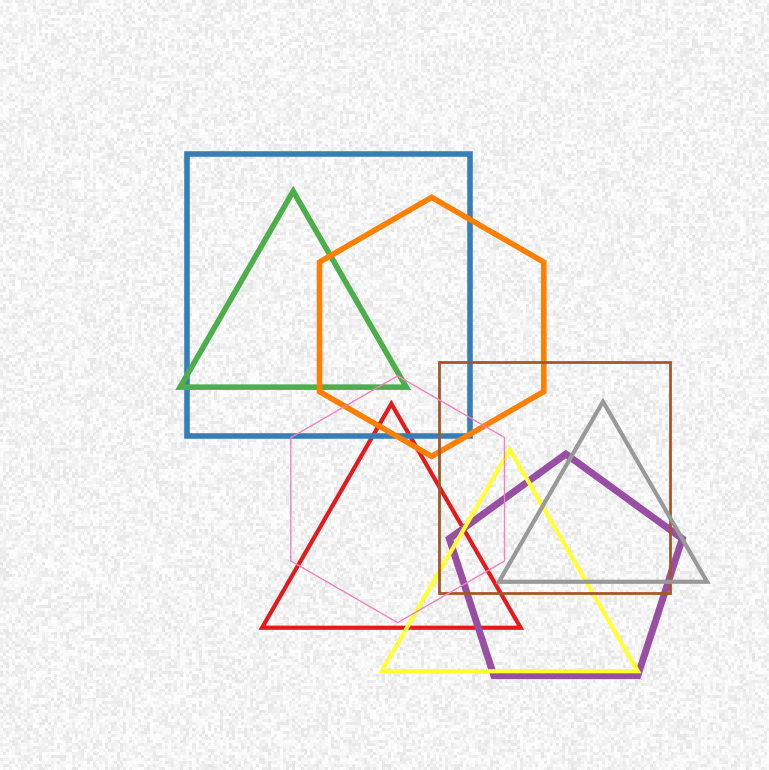[{"shape": "triangle", "thickness": 1.5, "radius": 0.97, "center": [0.508, 0.282]}, {"shape": "square", "thickness": 2, "radius": 0.92, "center": [0.427, 0.617]}, {"shape": "triangle", "thickness": 2, "radius": 0.85, "center": [0.381, 0.582]}, {"shape": "pentagon", "thickness": 2.5, "radius": 0.8, "center": [0.735, 0.251]}, {"shape": "hexagon", "thickness": 2, "radius": 0.84, "center": [0.561, 0.576]}, {"shape": "triangle", "thickness": 1.5, "radius": 0.96, "center": [0.662, 0.224]}, {"shape": "square", "thickness": 1, "radius": 0.75, "center": [0.72, 0.38]}, {"shape": "hexagon", "thickness": 0.5, "radius": 0.8, "center": [0.516, 0.352]}, {"shape": "triangle", "thickness": 1.5, "radius": 0.78, "center": [0.783, 0.322]}]